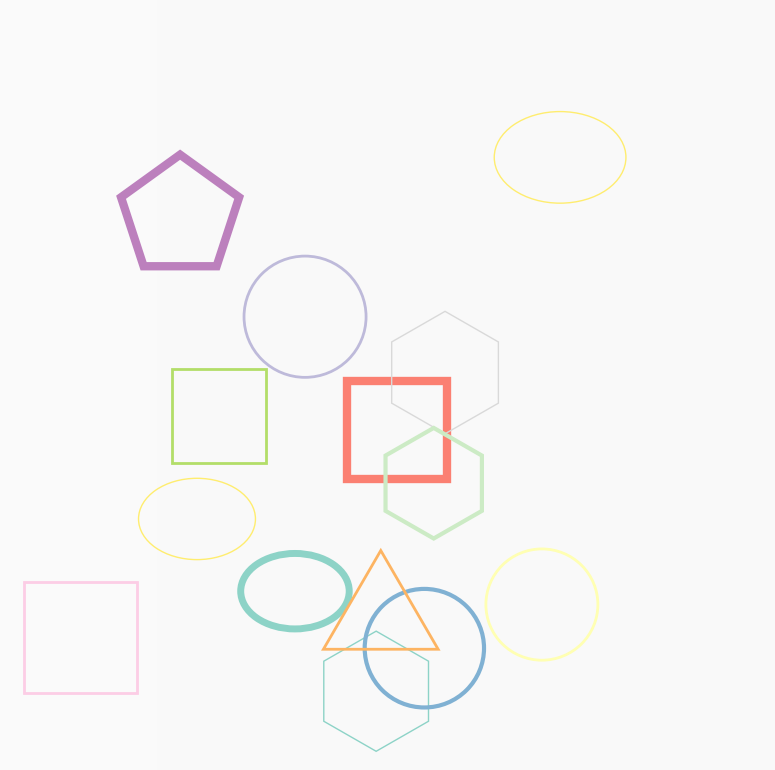[{"shape": "oval", "thickness": 2.5, "radius": 0.35, "center": [0.381, 0.232]}, {"shape": "hexagon", "thickness": 0.5, "radius": 0.39, "center": [0.485, 0.102]}, {"shape": "circle", "thickness": 1, "radius": 0.36, "center": [0.699, 0.215]}, {"shape": "circle", "thickness": 1, "radius": 0.39, "center": [0.394, 0.589]}, {"shape": "square", "thickness": 3, "radius": 0.32, "center": [0.512, 0.442]}, {"shape": "circle", "thickness": 1.5, "radius": 0.38, "center": [0.548, 0.158]}, {"shape": "triangle", "thickness": 1, "radius": 0.43, "center": [0.491, 0.2]}, {"shape": "square", "thickness": 1, "radius": 0.3, "center": [0.283, 0.459]}, {"shape": "square", "thickness": 1, "radius": 0.36, "center": [0.104, 0.172]}, {"shape": "hexagon", "thickness": 0.5, "radius": 0.4, "center": [0.574, 0.516]}, {"shape": "pentagon", "thickness": 3, "radius": 0.4, "center": [0.232, 0.719]}, {"shape": "hexagon", "thickness": 1.5, "radius": 0.36, "center": [0.56, 0.372]}, {"shape": "oval", "thickness": 0.5, "radius": 0.42, "center": [0.723, 0.796]}, {"shape": "oval", "thickness": 0.5, "radius": 0.38, "center": [0.254, 0.326]}]